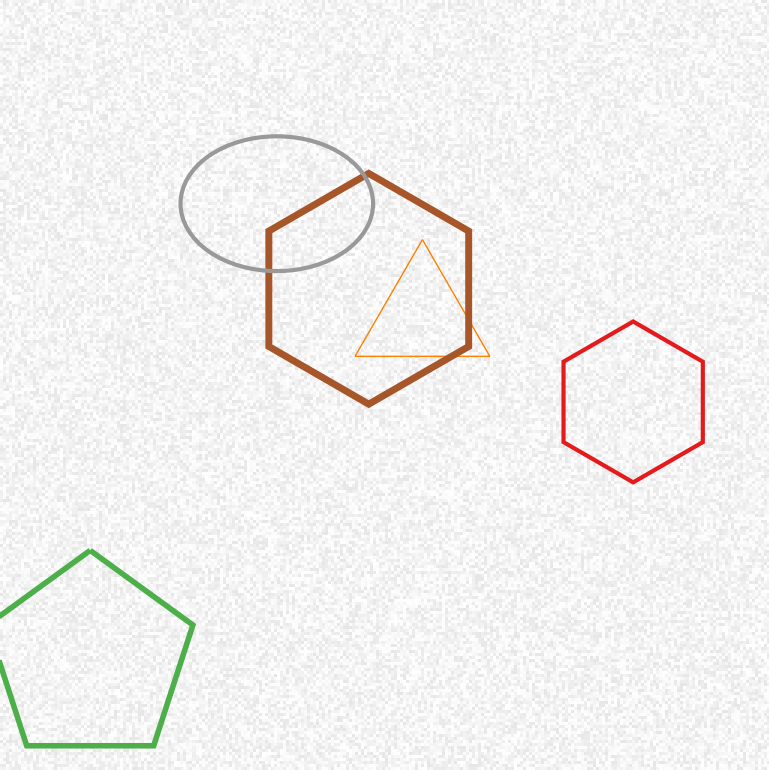[{"shape": "hexagon", "thickness": 1.5, "radius": 0.52, "center": [0.822, 0.478]}, {"shape": "pentagon", "thickness": 2, "radius": 0.7, "center": [0.117, 0.145]}, {"shape": "triangle", "thickness": 0.5, "radius": 0.51, "center": [0.549, 0.588]}, {"shape": "hexagon", "thickness": 2.5, "radius": 0.75, "center": [0.479, 0.625]}, {"shape": "oval", "thickness": 1.5, "radius": 0.63, "center": [0.359, 0.735]}]